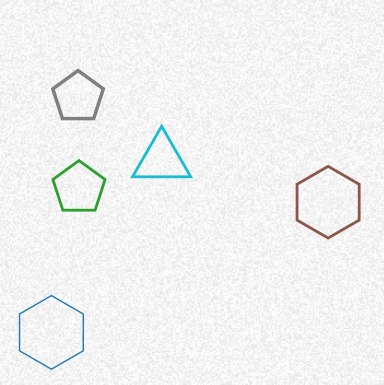[{"shape": "hexagon", "thickness": 1, "radius": 0.48, "center": [0.134, 0.137]}, {"shape": "pentagon", "thickness": 2, "radius": 0.36, "center": [0.205, 0.512]}, {"shape": "hexagon", "thickness": 2, "radius": 0.47, "center": [0.852, 0.475]}, {"shape": "pentagon", "thickness": 2.5, "radius": 0.34, "center": [0.203, 0.748]}, {"shape": "triangle", "thickness": 2, "radius": 0.44, "center": [0.42, 0.584]}]